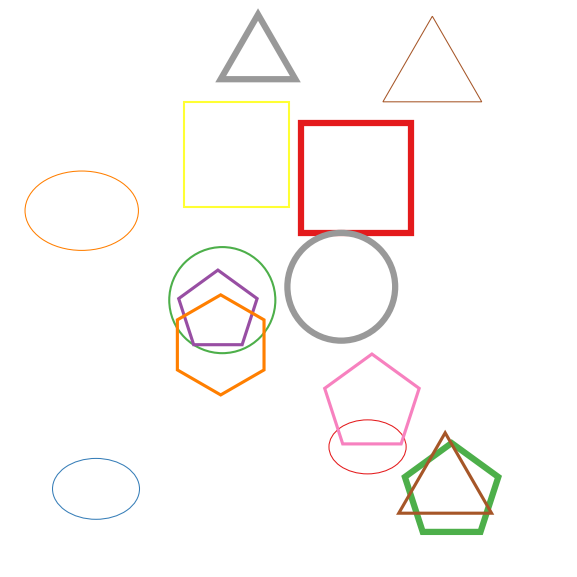[{"shape": "oval", "thickness": 0.5, "radius": 0.33, "center": [0.636, 0.225]}, {"shape": "square", "thickness": 3, "radius": 0.48, "center": [0.616, 0.692]}, {"shape": "oval", "thickness": 0.5, "radius": 0.38, "center": [0.166, 0.153]}, {"shape": "circle", "thickness": 1, "radius": 0.46, "center": [0.385, 0.479]}, {"shape": "pentagon", "thickness": 3, "radius": 0.43, "center": [0.782, 0.147]}, {"shape": "pentagon", "thickness": 1.5, "radius": 0.36, "center": [0.377, 0.46]}, {"shape": "hexagon", "thickness": 1.5, "radius": 0.43, "center": [0.382, 0.402]}, {"shape": "oval", "thickness": 0.5, "radius": 0.49, "center": [0.142, 0.634]}, {"shape": "square", "thickness": 1, "radius": 0.46, "center": [0.409, 0.731]}, {"shape": "triangle", "thickness": 0.5, "radius": 0.49, "center": [0.749, 0.872]}, {"shape": "triangle", "thickness": 1.5, "radius": 0.46, "center": [0.771, 0.157]}, {"shape": "pentagon", "thickness": 1.5, "radius": 0.43, "center": [0.644, 0.3]}, {"shape": "circle", "thickness": 3, "radius": 0.47, "center": [0.591, 0.503]}, {"shape": "triangle", "thickness": 3, "radius": 0.37, "center": [0.447, 0.899]}]